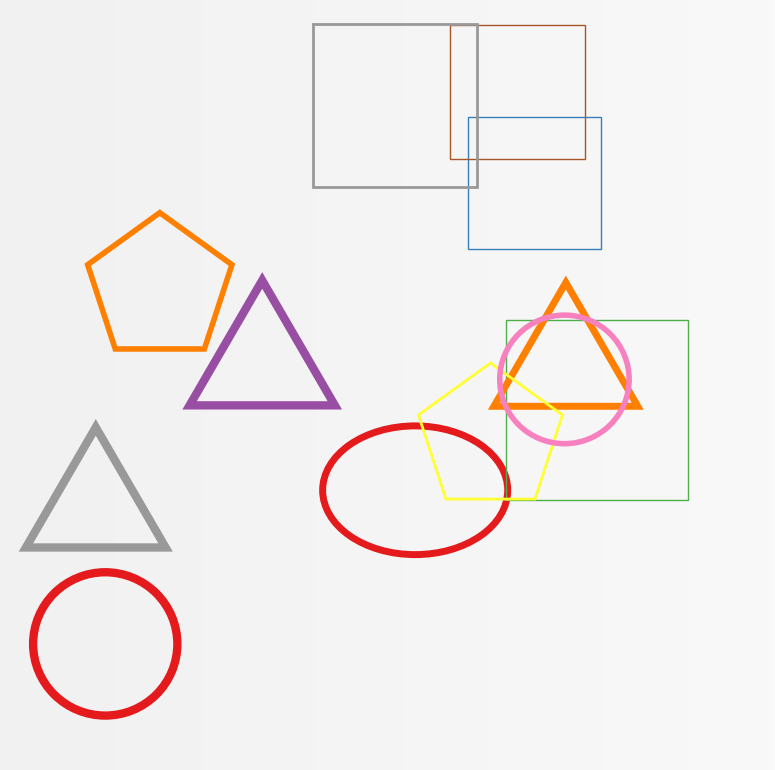[{"shape": "circle", "thickness": 3, "radius": 0.47, "center": [0.136, 0.164]}, {"shape": "oval", "thickness": 2.5, "radius": 0.6, "center": [0.536, 0.363]}, {"shape": "square", "thickness": 0.5, "radius": 0.43, "center": [0.69, 0.763]}, {"shape": "square", "thickness": 0.5, "radius": 0.59, "center": [0.771, 0.467]}, {"shape": "triangle", "thickness": 3, "radius": 0.54, "center": [0.338, 0.528]}, {"shape": "pentagon", "thickness": 2, "radius": 0.49, "center": [0.206, 0.626]}, {"shape": "triangle", "thickness": 2.5, "radius": 0.54, "center": [0.73, 0.526]}, {"shape": "pentagon", "thickness": 1, "radius": 0.49, "center": [0.633, 0.431]}, {"shape": "square", "thickness": 0.5, "radius": 0.43, "center": [0.667, 0.88]}, {"shape": "circle", "thickness": 2, "radius": 0.42, "center": [0.728, 0.507]}, {"shape": "triangle", "thickness": 3, "radius": 0.52, "center": [0.124, 0.341]}, {"shape": "square", "thickness": 1, "radius": 0.53, "center": [0.51, 0.863]}]